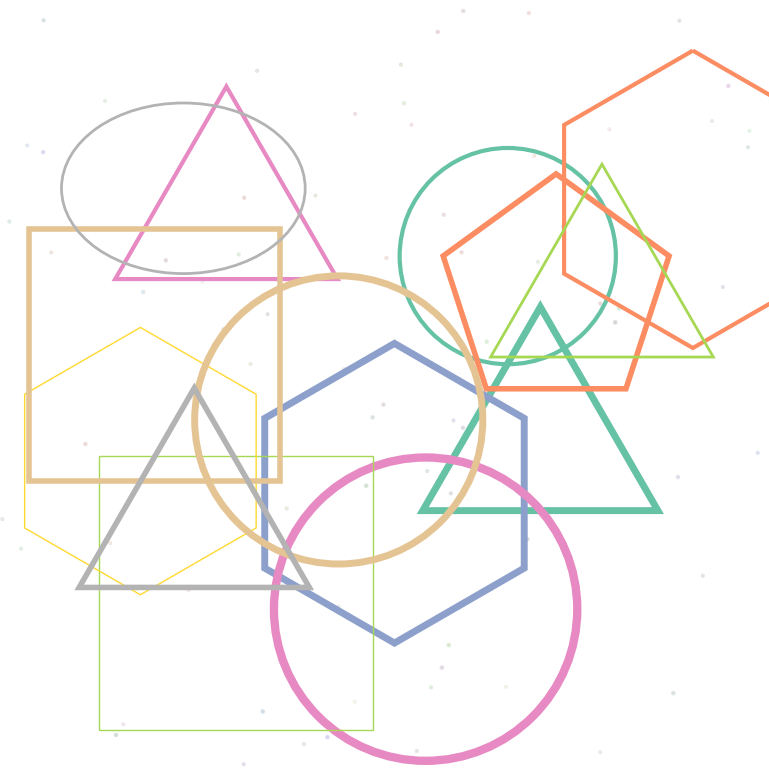[{"shape": "circle", "thickness": 1.5, "radius": 0.7, "center": [0.659, 0.667]}, {"shape": "triangle", "thickness": 2.5, "radius": 0.88, "center": [0.702, 0.425]}, {"shape": "pentagon", "thickness": 2, "radius": 0.77, "center": [0.722, 0.62]}, {"shape": "hexagon", "thickness": 1.5, "radius": 0.97, "center": [0.9, 0.741]}, {"shape": "hexagon", "thickness": 2.5, "radius": 0.97, "center": [0.512, 0.359]}, {"shape": "triangle", "thickness": 1.5, "radius": 0.83, "center": [0.294, 0.721]}, {"shape": "circle", "thickness": 3, "radius": 0.98, "center": [0.553, 0.209]}, {"shape": "triangle", "thickness": 1, "radius": 0.83, "center": [0.782, 0.62]}, {"shape": "square", "thickness": 0.5, "radius": 0.89, "center": [0.307, 0.23]}, {"shape": "hexagon", "thickness": 0.5, "radius": 0.87, "center": [0.182, 0.401]}, {"shape": "circle", "thickness": 2.5, "radius": 0.94, "center": [0.44, 0.455]}, {"shape": "square", "thickness": 2, "radius": 0.82, "center": [0.2, 0.539]}, {"shape": "oval", "thickness": 1, "radius": 0.79, "center": [0.238, 0.755]}, {"shape": "triangle", "thickness": 2, "radius": 0.86, "center": [0.252, 0.323]}]